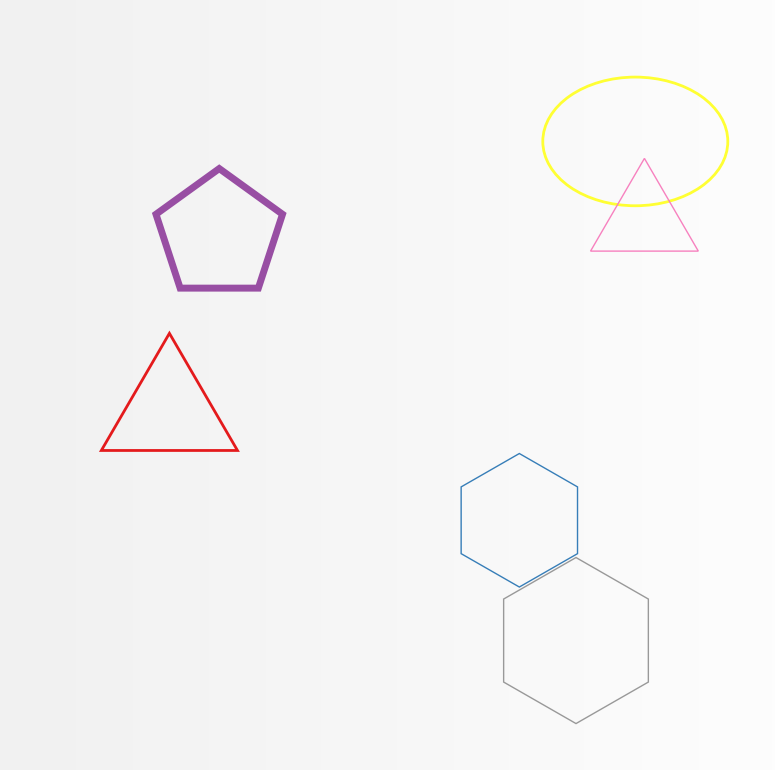[{"shape": "triangle", "thickness": 1, "radius": 0.51, "center": [0.219, 0.466]}, {"shape": "hexagon", "thickness": 0.5, "radius": 0.43, "center": [0.67, 0.324]}, {"shape": "pentagon", "thickness": 2.5, "radius": 0.43, "center": [0.283, 0.695]}, {"shape": "oval", "thickness": 1, "radius": 0.6, "center": [0.82, 0.816]}, {"shape": "triangle", "thickness": 0.5, "radius": 0.4, "center": [0.832, 0.714]}, {"shape": "hexagon", "thickness": 0.5, "radius": 0.54, "center": [0.743, 0.168]}]